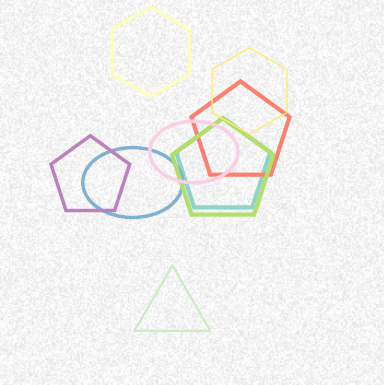[{"shape": "pentagon", "thickness": 3, "radius": 0.64, "center": [0.58, 0.565]}, {"shape": "hexagon", "thickness": 2, "radius": 0.58, "center": [0.391, 0.866]}, {"shape": "pentagon", "thickness": 3, "radius": 0.67, "center": [0.625, 0.655]}, {"shape": "oval", "thickness": 2.5, "radius": 0.65, "center": [0.345, 0.526]}, {"shape": "pentagon", "thickness": 3, "radius": 0.69, "center": [0.579, 0.555]}, {"shape": "oval", "thickness": 2.5, "radius": 0.57, "center": [0.503, 0.605]}, {"shape": "pentagon", "thickness": 2.5, "radius": 0.54, "center": [0.235, 0.54]}, {"shape": "triangle", "thickness": 1.5, "radius": 0.57, "center": [0.448, 0.197]}, {"shape": "hexagon", "thickness": 1, "radius": 0.56, "center": [0.648, 0.764]}]